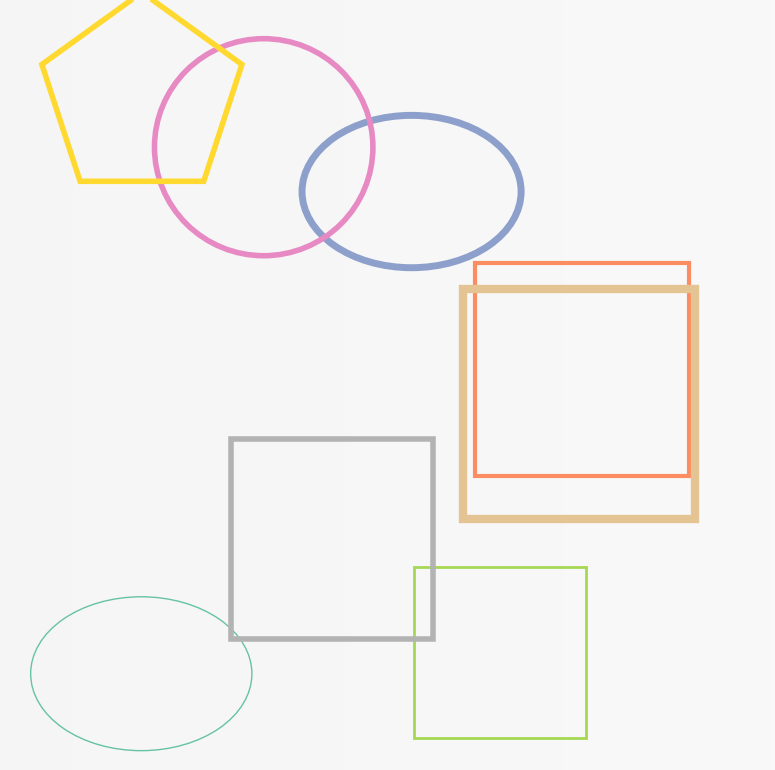[{"shape": "oval", "thickness": 0.5, "radius": 0.71, "center": [0.182, 0.125]}, {"shape": "square", "thickness": 1.5, "radius": 0.69, "center": [0.751, 0.52]}, {"shape": "oval", "thickness": 2.5, "radius": 0.71, "center": [0.531, 0.751]}, {"shape": "circle", "thickness": 2, "radius": 0.7, "center": [0.34, 0.809]}, {"shape": "square", "thickness": 1, "radius": 0.55, "center": [0.645, 0.153]}, {"shape": "pentagon", "thickness": 2, "radius": 0.68, "center": [0.183, 0.874]}, {"shape": "square", "thickness": 3, "radius": 0.75, "center": [0.747, 0.475]}, {"shape": "square", "thickness": 2, "radius": 0.65, "center": [0.429, 0.3]}]